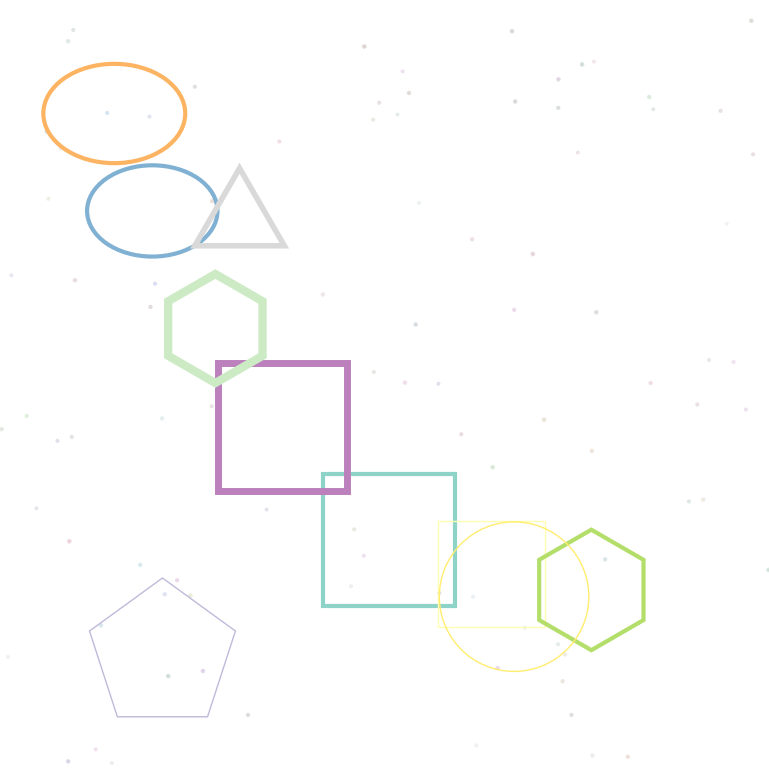[{"shape": "square", "thickness": 1.5, "radius": 0.43, "center": [0.505, 0.298]}, {"shape": "square", "thickness": 0.5, "radius": 0.35, "center": [0.638, 0.255]}, {"shape": "pentagon", "thickness": 0.5, "radius": 0.5, "center": [0.211, 0.15]}, {"shape": "oval", "thickness": 1.5, "radius": 0.42, "center": [0.198, 0.726]}, {"shape": "oval", "thickness": 1.5, "radius": 0.46, "center": [0.148, 0.853]}, {"shape": "hexagon", "thickness": 1.5, "radius": 0.39, "center": [0.768, 0.234]}, {"shape": "triangle", "thickness": 2, "radius": 0.34, "center": [0.311, 0.714]}, {"shape": "square", "thickness": 2.5, "radius": 0.42, "center": [0.367, 0.446]}, {"shape": "hexagon", "thickness": 3, "radius": 0.35, "center": [0.28, 0.573]}, {"shape": "circle", "thickness": 0.5, "radius": 0.49, "center": [0.668, 0.225]}]